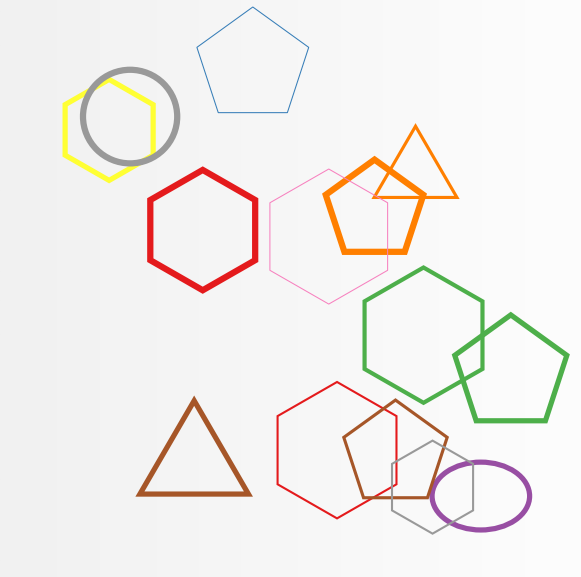[{"shape": "hexagon", "thickness": 3, "radius": 0.52, "center": [0.349, 0.601]}, {"shape": "hexagon", "thickness": 1, "radius": 0.59, "center": [0.58, 0.22]}, {"shape": "pentagon", "thickness": 0.5, "radius": 0.51, "center": [0.435, 0.886]}, {"shape": "pentagon", "thickness": 2.5, "radius": 0.51, "center": [0.879, 0.353]}, {"shape": "hexagon", "thickness": 2, "radius": 0.59, "center": [0.729, 0.419]}, {"shape": "oval", "thickness": 2.5, "radius": 0.42, "center": [0.827, 0.14]}, {"shape": "triangle", "thickness": 1.5, "radius": 0.41, "center": [0.715, 0.698]}, {"shape": "pentagon", "thickness": 3, "radius": 0.44, "center": [0.644, 0.635]}, {"shape": "hexagon", "thickness": 2.5, "radius": 0.44, "center": [0.188, 0.774]}, {"shape": "pentagon", "thickness": 1.5, "radius": 0.47, "center": [0.68, 0.213]}, {"shape": "triangle", "thickness": 2.5, "radius": 0.54, "center": [0.334, 0.197]}, {"shape": "hexagon", "thickness": 0.5, "radius": 0.58, "center": [0.566, 0.59]}, {"shape": "circle", "thickness": 3, "radius": 0.41, "center": [0.224, 0.797]}, {"shape": "hexagon", "thickness": 1, "radius": 0.4, "center": [0.744, 0.156]}]